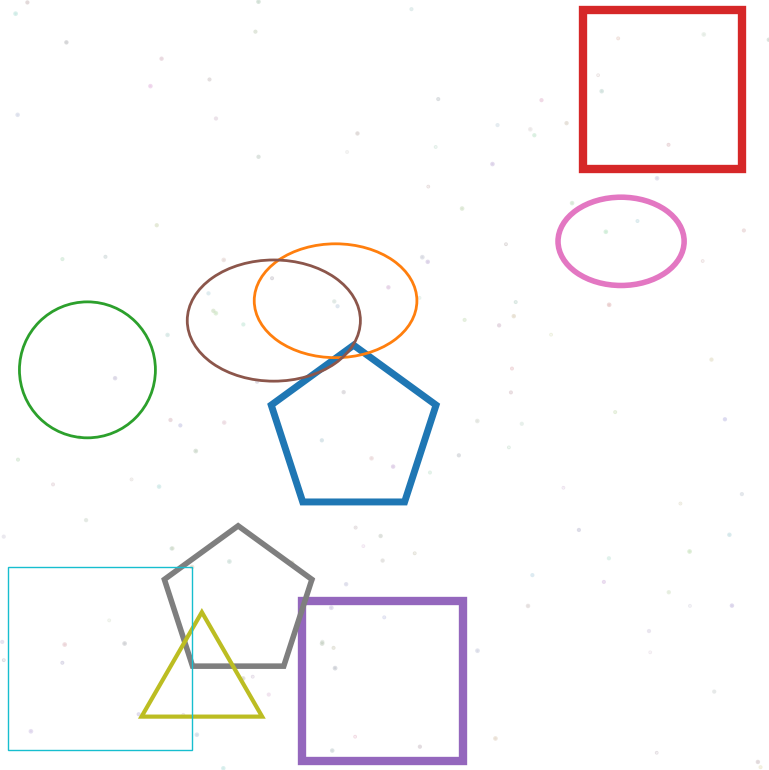[{"shape": "pentagon", "thickness": 2.5, "radius": 0.56, "center": [0.459, 0.439]}, {"shape": "oval", "thickness": 1, "radius": 0.53, "center": [0.436, 0.609]}, {"shape": "circle", "thickness": 1, "radius": 0.44, "center": [0.114, 0.52]}, {"shape": "square", "thickness": 3, "radius": 0.52, "center": [0.861, 0.884]}, {"shape": "square", "thickness": 3, "radius": 0.52, "center": [0.497, 0.115]}, {"shape": "oval", "thickness": 1, "radius": 0.56, "center": [0.356, 0.584]}, {"shape": "oval", "thickness": 2, "radius": 0.41, "center": [0.807, 0.687]}, {"shape": "pentagon", "thickness": 2, "radius": 0.5, "center": [0.309, 0.216]}, {"shape": "triangle", "thickness": 1.5, "radius": 0.45, "center": [0.262, 0.115]}, {"shape": "square", "thickness": 0.5, "radius": 0.59, "center": [0.13, 0.145]}]